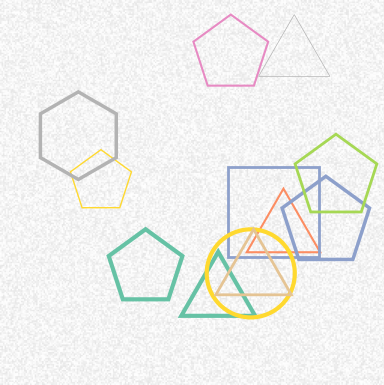[{"shape": "pentagon", "thickness": 3, "radius": 0.5, "center": [0.378, 0.304]}, {"shape": "triangle", "thickness": 3, "radius": 0.55, "center": [0.567, 0.235]}, {"shape": "triangle", "thickness": 1.5, "radius": 0.55, "center": [0.736, 0.4]}, {"shape": "pentagon", "thickness": 2.5, "radius": 0.6, "center": [0.846, 0.423]}, {"shape": "square", "thickness": 2, "radius": 0.59, "center": [0.711, 0.449]}, {"shape": "pentagon", "thickness": 1.5, "radius": 0.51, "center": [0.599, 0.86]}, {"shape": "pentagon", "thickness": 2, "radius": 0.56, "center": [0.873, 0.54]}, {"shape": "pentagon", "thickness": 1, "radius": 0.42, "center": [0.262, 0.528]}, {"shape": "circle", "thickness": 3, "radius": 0.57, "center": [0.651, 0.29]}, {"shape": "triangle", "thickness": 2, "radius": 0.57, "center": [0.659, 0.291]}, {"shape": "hexagon", "thickness": 2.5, "radius": 0.57, "center": [0.203, 0.648]}, {"shape": "triangle", "thickness": 0.5, "radius": 0.53, "center": [0.764, 0.855]}]